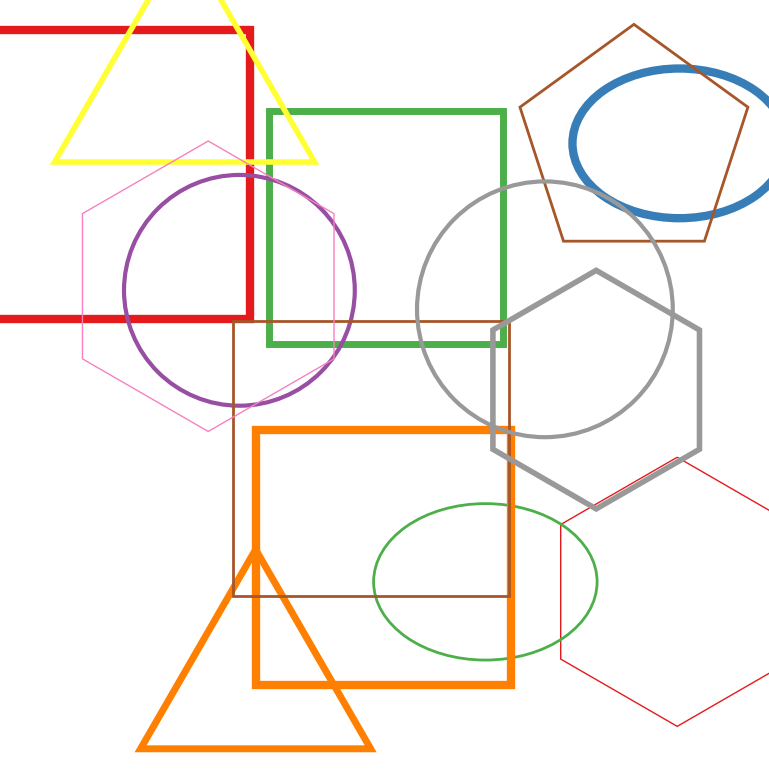[{"shape": "hexagon", "thickness": 0.5, "radius": 0.87, "center": [0.88, 0.231]}, {"shape": "square", "thickness": 3, "radius": 0.94, "center": [0.138, 0.774]}, {"shape": "oval", "thickness": 3, "radius": 0.69, "center": [0.882, 0.814]}, {"shape": "square", "thickness": 2.5, "radius": 0.76, "center": [0.502, 0.704]}, {"shape": "oval", "thickness": 1, "radius": 0.73, "center": [0.63, 0.244]}, {"shape": "circle", "thickness": 1.5, "radius": 0.75, "center": [0.311, 0.623]}, {"shape": "triangle", "thickness": 2.5, "radius": 0.86, "center": [0.332, 0.114]}, {"shape": "square", "thickness": 3, "radius": 0.83, "center": [0.498, 0.276]}, {"shape": "triangle", "thickness": 2, "radius": 0.97, "center": [0.24, 0.887]}, {"shape": "square", "thickness": 1, "radius": 0.89, "center": [0.482, 0.405]}, {"shape": "pentagon", "thickness": 1, "radius": 0.78, "center": [0.823, 0.813]}, {"shape": "hexagon", "thickness": 0.5, "radius": 0.94, "center": [0.27, 0.628]}, {"shape": "hexagon", "thickness": 2, "radius": 0.77, "center": [0.774, 0.494]}, {"shape": "circle", "thickness": 1.5, "radius": 0.83, "center": [0.708, 0.598]}]